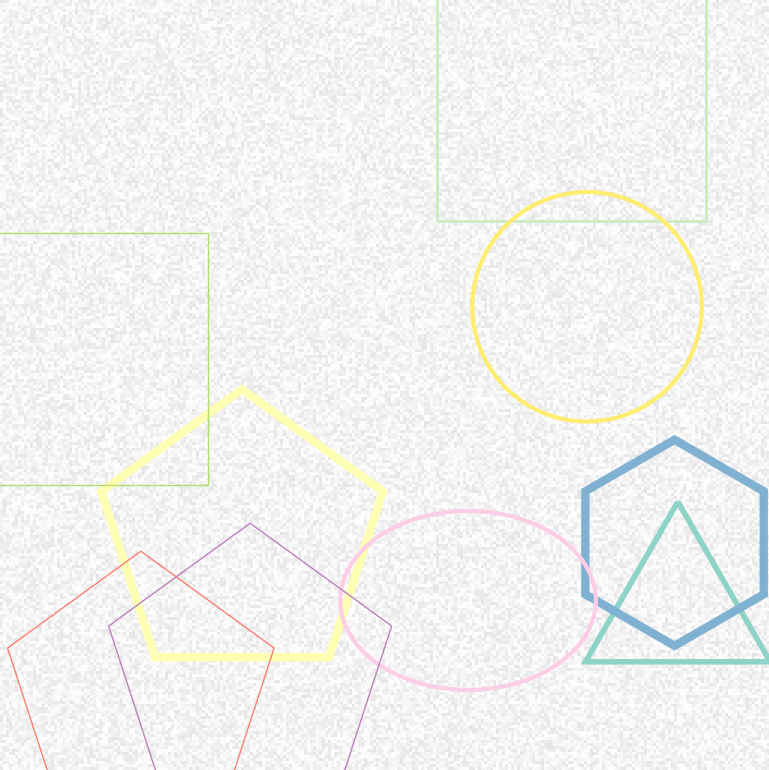[{"shape": "triangle", "thickness": 2, "radius": 0.69, "center": [0.88, 0.21]}, {"shape": "pentagon", "thickness": 3, "radius": 0.96, "center": [0.314, 0.302]}, {"shape": "pentagon", "thickness": 0.5, "radius": 0.91, "center": [0.183, 0.102]}, {"shape": "hexagon", "thickness": 3, "radius": 0.67, "center": [0.876, 0.295]}, {"shape": "square", "thickness": 0.5, "radius": 0.82, "center": [0.106, 0.534]}, {"shape": "oval", "thickness": 1.5, "radius": 0.83, "center": [0.608, 0.22]}, {"shape": "pentagon", "thickness": 0.5, "radius": 0.97, "center": [0.325, 0.127]}, {"shape": "square", "thickness": 1, "radius": 0.87, "center": [0.742, 0.888]}, {"shape": "circle", "thickness": 1.5, "radius": 0.75, "center": [0.762, 0.602]}]